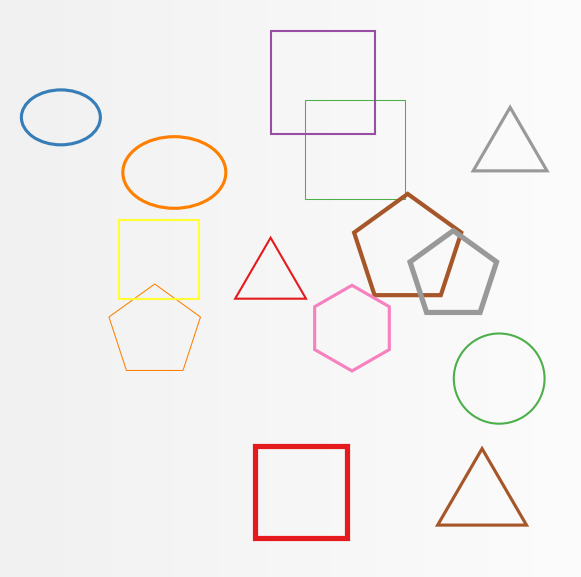[{"shape": "triangle", "thickness": 1, "radius": 0.35, "center": [0.466, 0.517]}, {"shape": "square", "thickness": 2.5, "radius": 0.4, "center": [0.518, 0.147]}, {"shape": "oval", "thickness": 1.5, "radius": 0.34, "center": [0.105, 0.796]}, {"shape": "circle", "thickness": 1, "radius": 0.39, "center": [0.859, 0.344]}, {"shape": "square", "thickness": 0.5, "radius": 0.43, "center": [0.611, 0.74]}, {"shape": "square", "thickness": 1, "radius": 0.44, "center": [0.556, 0.856]}, {"shape": "pentagon", "thickness": 0.5, "radius": 0.41, "center": [0.266, 0.425]}, {"shape": "oval", "thickness": 1.5, "radius": 0.44, "center": [0.3, 0.7]}, {"shape": "square", "thickness": 1, "radius": 0.34, "center": [0.273, 0.549]}, {"shape": "pentagon", "thickness": 2, "radius": 0.48, "center": [0.701, 0.566]}, {"shape": "triangle", "thickness": 1.5, "radius": 0.44, "center": [0.829, 0.134]}, {"shape": "hexagon", "thickness": 1.5, "radius": 0.37, "center": [0.606, 0.431]}, {"shape": "triangle", "thickness": 1.5, "radius": 0.37, "center": [0.878, 0.74]}, {"shape": "pentagon", "thickness": 2.5, "radius": 0.39, "center": [0.78, 0.521]}]